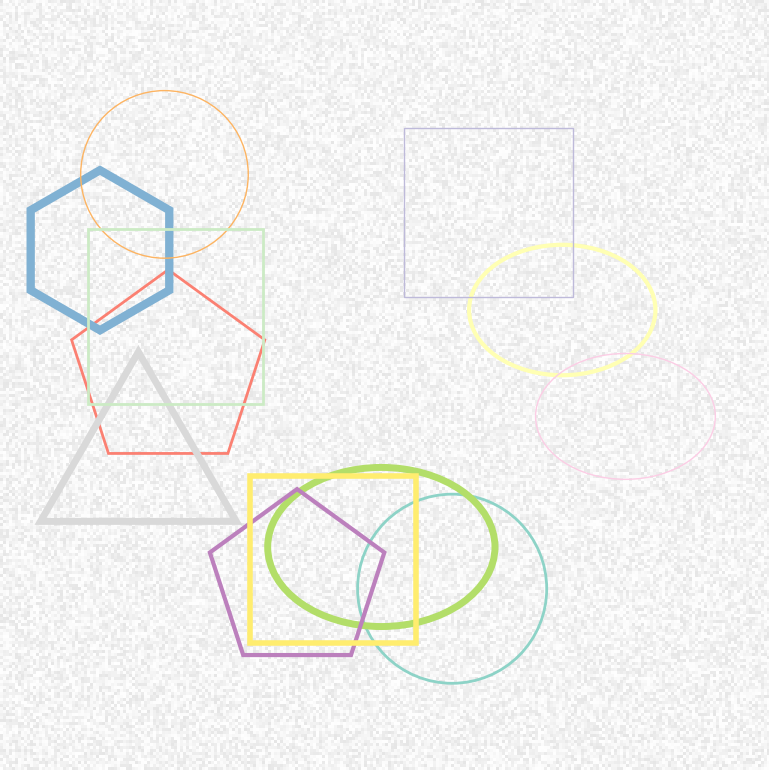[{"shape": "circle", "thickness": 1, "radius": 0.61, "center": [0.587, 0.235]}, {"shape": "oval", "thickness": 1.5, "radius": 0.61, "center": [0.73, 0.597]}, {"shape": "square", "thickness": 0.5, "radius": 0.55, "center": [0.635, 0.724]}, {"shape": "pentagon", "thickness": 1, "radius": 0.66, "center": [0.218, 0.518]}, {"shape": "hexagon", "thickness": 3, "radius": 0.52, "center": [0.13, 0.675]}, {"shape": "circle", "thickness": 0.5, "radius": 0.54, "center": [0.214, 0.774]}, {"shape": "oval", "thickness": 2.5, "radius": 0.74, "center": [0.495, 0.29]}, {"shape": "oval", "thickness": 0.5, "radius": 0.58, "center": [0.812, 0.459]}, {"shape": "triangle", "thickness": 2.5, "radius": 0.73, "center": [0.18, 0.396]}, {"shape": "pentagon", "thickness": 1.5, "radius": 0.6, "center": [0.386, 0.246]}, {"shape": "square", "thickness": 1, "radius": 0.57, "center": [0.228, 0.589]}, {"shape": "square", "thickness": 2, "radius": 0.54, "center": [0.433, 0.273]}]